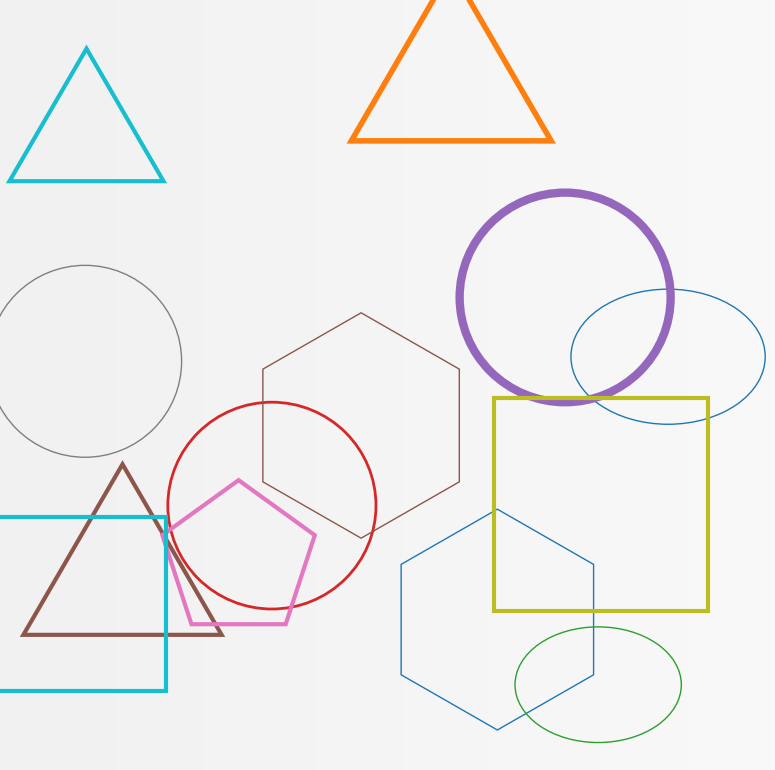[{"shape": "oval", "thickness": 0.5, "radius": 0.63, "center": [0.862, 0.537]}, {"shape": "hexagon", "thickness": 0.5, "radius": 0.72, "center": [0.642, 0.195]}, {"shape": "triangle", "thickness": 2, "radius": 0.74, "center": [0.582, 0.891]}, {"shape": "oval", "thickness": 0.5, "radius": 0.54, "center": [0.772, 0.111]}, {"shape": "circle", "thickness": 1, "radius": 0.67, "center": [0.351, 0.343]}, {"shape": "circle", "thickness": 3, "radius": 0.68, "center": [0.729, 0.614]}, {"shape": "hexagon", "thickness": 0.5, "radius": 0.73, "center": [0.466, 0.447]}, {"shape": "triangle", "thickness": 1.5, "radius": 0.74, "center": [0.158, 0.249]}, {"shape": "pentagon", "thickness": 1.5, "radius": 0.52, "center": [0.308, 0.273]}, {"shape": "circle", "thickness": 0.5, "radius": 0.62, "center": [0.11, 0.531]}, {"shape": "square", "thickness": 1.5, "radius": 0.69, "center": [0.776, 0.345]}, {"shape": "square", "thickness": 1.5, "radius": 0.56, "center": [0.102, 0.216]}, {"shape": "triangle", "thickness": 1.5, "radius": 0.57, "center": [0.112, 0.822]}]